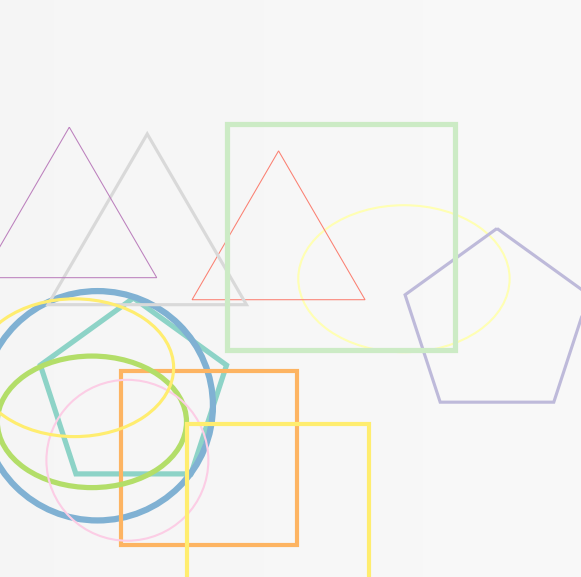[{"shape": "pentagon", "thickness": 2.5, "radius": 0.84, "center": [0.23, 0.315]}, {"shape": "oval", "thickness": 1, "radius": 0.91, "center": [0.695, 0.517]}, {"shape": "pentagon", "thickness": 1.5, "radius": 0.83, "center": [0.855, 0.437]}, {"shape": "triangle", "thickness": 0.5, "radius": 0.86, "center": [0.479, 0.566]}, {"shape": "circle", "thickness": 3, "radius": 0.99, "center": [0.168, 0.297]}, {"shape": "square", "thickness": 2, "radius": 0.76, "center": [0.359, 0.206]}, {"shape": "oval", "thickness": 2.5, "radius": 0.81, "center": [0.158, 0.269]}, {"shape": "circle", "thickness": 1, "radius": 0.7, "center": [0.219, 0.202]}, {"shape": "triangle", "thickness": 1.5, "radius": 0.99, "center": [0.253, 0.57]}, {"shape": "triangle", "thickness": 0.5, "radius": 0.87, "center": [0.119, 0.605]}, {"shape": "square", "thickness": 2.5, "radius": 0.98, "center": [0.587, 0.588]}, {"shape": "square", "thickness": 2, "radius": 0.79, "center": [0.478, 0.108]}, {"shape": "oval", "thickness": 1.5, "radius": 0.85, "center": [0.128, 0.362]}]